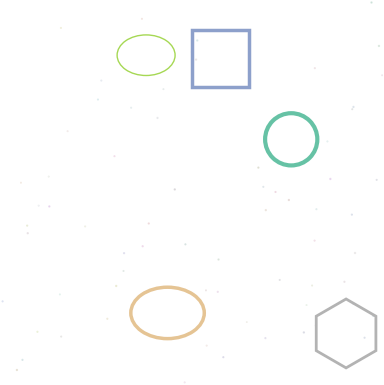[{"shape": "circle", "thickness": 3, "radius": 0.34, "center": [0.756, 0.638]}, {"shape": "square", "thickness": 2.5, "radius": 0.37, "center": [0.573, 0.848]}, {"shape": "oval", "thickness": 1, "radius": 0.38, "center": [0.379, 0.857]}, {"shape": "oval", "thickness": 2.5, "radius": 0.48, "center": [0.435, 0.187]}, {"shape": "hexagon", "thickness": 2, "radius": 0.45, "center": [0.899, 0.134]}]